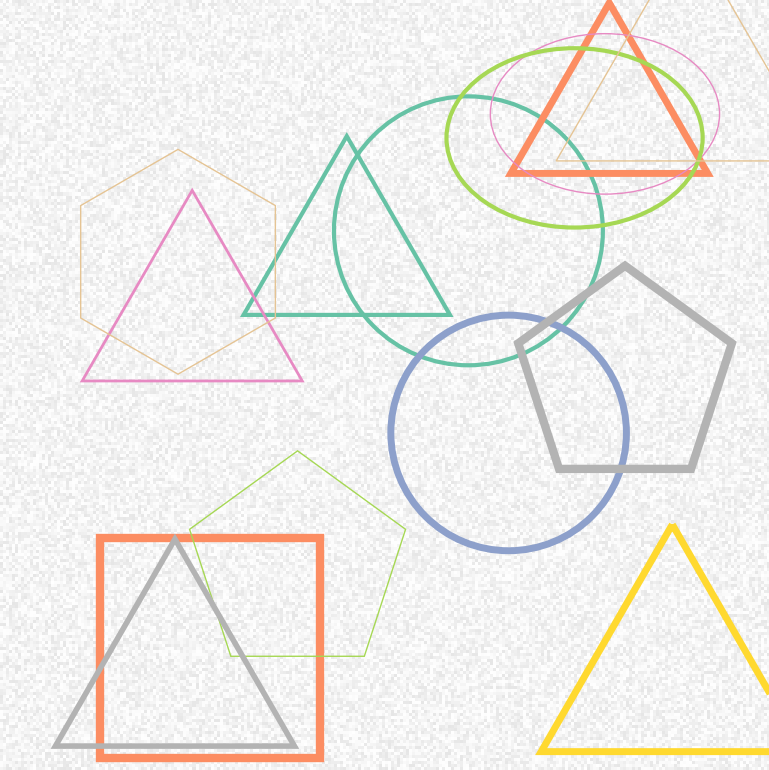[{"shape": "triangle", "thickness": 1.5, "radius": 0.77, "center": [0.45, 0.668]}, {"shape": "circle", "thickness": 1.5, "radius": 0.87, "center": [0.608, 0.7]}, {"shape": "triangle", "thickness": 2.5, "radius": 0.74, "center": [0.791, 0.849]}, {"shape": "square", "thickness": 3, "radius": 0.72, "center": [0.273, 0.159]}, {"shape": "circle", "thickness": 2.5, "radius": 0.76, "center": [0.661, 0.438]}, {"shape": "oval", "thickness": 0.5, "radius": 0.74, "center": [0.786, 0.852]}, {"shape": "triangle", "thickness": 1, "radius": 0.83, "center": [0.25, 0.588]}, {"shape": "oval", "thickness": 1.5, "radius": 0.83, "center": [0.746, 0.821]}, {"shape": "pentagon", "thickness": 0.5, "radius": 0.74, "center": [0.386, 0.267]}, {"shape": "triangle", "thickness": 2.5, "radius": 0.98, "center": [0.873, 0.122]}, {"shape": "hexagon", "thickness": 0.5, "radius": 0.73, "center": [0.231, 0.66]}, {"shape": "triangle", "thickness": 0.5, "radius": 0.99, "center": [0.894, 0.89]}, {"shape": "triangle", "thickness": 2, "radius": 0.9, "center": [0.227, 0.121]}, {"shape": "pentagon", "thickness": 3, "radius": 0.73, "center": [0.812, 0.509]}]